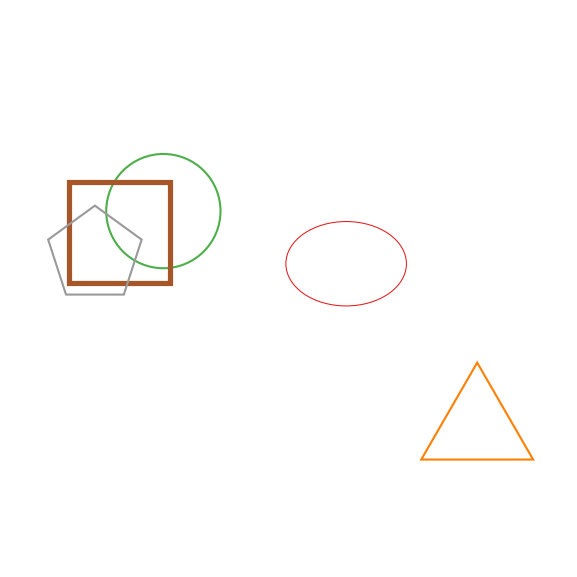[{"shape": "oval", "thickness": 0.5, "radius": 0.52, "center": [0.599, 0.542]}, {"shape": "circle", "thickness": 1, "radius": 0.49, "center": [0.283, 0.634]}, {"shape": "triangle", "thickness": 1, "radius": 0.56, "center": [0.826, 0.259]}, {"shape": "square", "thickness": 2.5, "radius": 0.44, "center": [0.207, 0.597]}, {"shape": "pentagon", "thickness": 1, "radius": 0.43, "center": [0.164, 0.558]}]